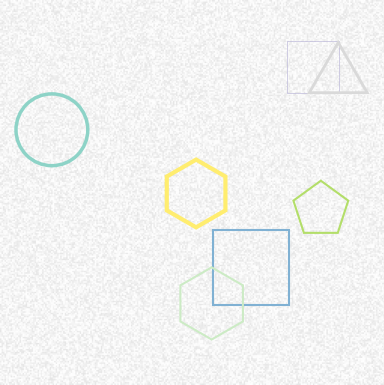[{"shape": "circle", "thickness": 2.5, "radius": 0.47, "center": [0.135, 0.663]}, {"shape": "square", "thickness": 0.5, "radius": 0.34, "center": [0.814, 0.826]}, {"shape": "square", "thickness": 1.5, "radius": 0.49, "center": [0.651, 0.306]}, {"shape": "pentagon", "thickness": 1.5, "radius": 0.37, "center": [0.833, 0.456]}, {"shape": "triangle", "thickness": 2, "radius": 0.43, "center": [0.879, 0.803]}, {"shape": "hexagon", "thickness": 1.5, "radius": 0.47, "center": [0.55, 0.212]}, {"shape": "hexagon", "thickness": 3, "radius": 0.44, "center": [0.509, 0.498]}]